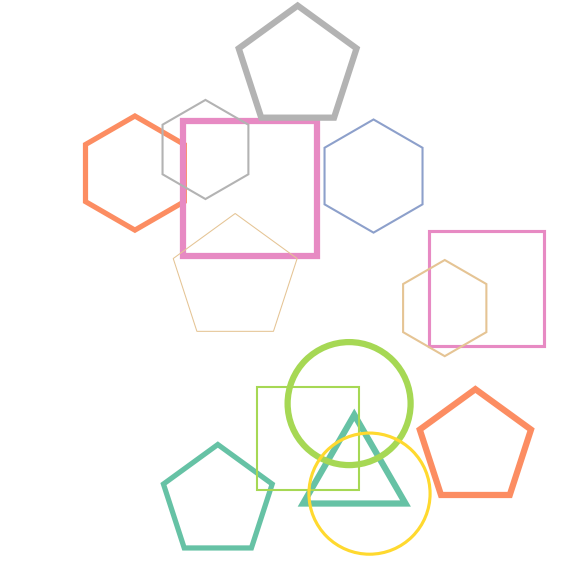[{"shape": "pentagon", "thickness": 2.5, "radius": 0.5, "center": [0.377, 0.13]}, {"shape": "triangle", "thickness": 3, "radius": 0.51, "center": [0.613, 0.178]}, {"shape": "pentagon", "thickness": 3, "radius": 0.51, "center": [0.823, 0.224]}, {"shape": "hexagon", "thickness": 2.5, "radius": 0.49, "center": [0.234, 0.699]}, {"shape": "hexagon", "thickness": 1, "radius": 0.49, "center": [0.647, 0.694]}, {"shape": "square", "thickness": 3, "radius": 0.58, "center": [0.433, 0.673]}, {"shape": "square", "thickness": 1.5, "radius": 0.5, "center": [0.842, 0.5]}, {"shape": "circle", "thickness": 3, "radius": 0.53, "center": [0.605, 0.3]}, {"shape": "square", "thickness": 1, "radius": 0.44, "center": [0.533, 0.24]}, {"shape": "circle", "thickness": 1.5, "radius": 0.52, "center": [0.64, 0.144]}, {"shape": "pentagon", "thickness": 0.5, "radius": 0.56, "center": [0.407, 0.517]}, {"shape": "hexagon", "thickness": 1, "radius": 0.42, "center": [0.77, 0.466]}, {"shape": "pentagon", "thickness": 3, "radius": 0.54, "center": [0.515, 0.882]}, {"shape": "hexagon", "thickness": 1, "radius": 0.43, "center": [0.356, 0.74]}]